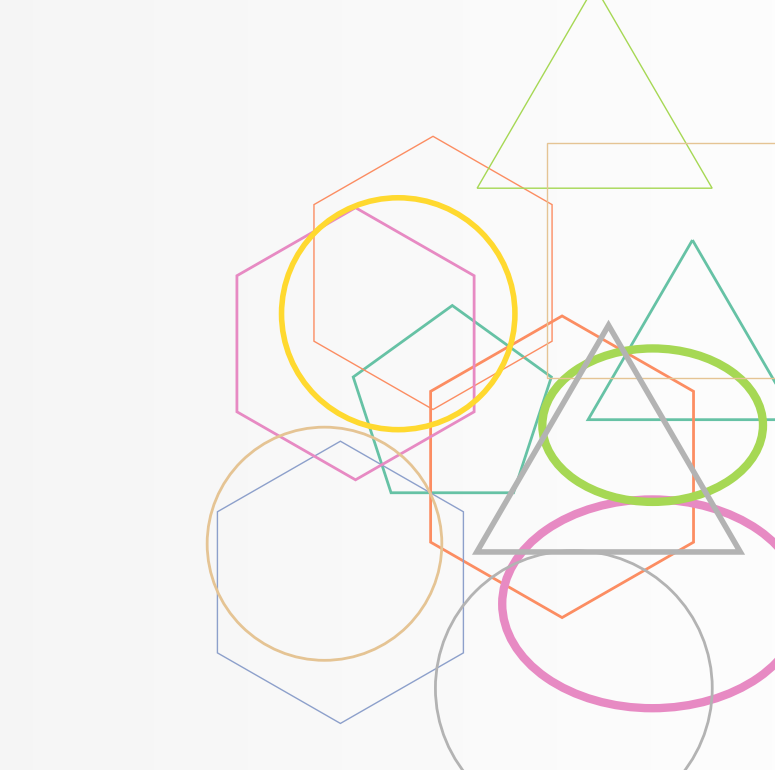[{"shape": "triangle", "thickness": 1, "radius": 0.78, "center": [0.893, 0.533]}, {"shape": "pentagon", "thickness": 1, "radius": 0.67, "center": [0.584, 0.469]}, {"shape": "hexagon", "thickness": 1, "radius": 0.98, "center": [0.725, 0.394]}, {"shape": "hexagon", "thickness": 0.5, "radius": 0.89, "center": [0.559, 0.646]}, {"shape": "hexagon", "thickness": 0.5, "radius": 0.92, "center": [0.439, 0.244]}, {"shape": "hexagon", "thickness": 1, "radius": 0.88, "center": [0.459, 0.554]}, {"shape": "oval", "thickness": 3, "radius": 0.97, "center": [0.842, 0.216]}, {"shape": "triangle", "thickness": 0.5, "radius": 0.88, "center": [0.767, 0.843]}, {"shape": "oval", "thickness": 3, "radius": 0.71, "center": [0.842, 0.448]}, {"shape": "circle", "thickness": 2, "radius": 0.75, "center": [0.514, 0.593]}, {"shape": "square", "thickness": 0.5, "radius": 0.76, "center": [0.858, 0.661]}, {"shape": "circle", "thickness": 1, "radius": 0.76, "center": [0.419, 0.294]}, {"shape": "circle", "thickness": 1, "radius": 0.89, "center": [0.74, 0.106]}, {"shape": "triangle", "thickness": 2, "radius": 0.98, "center": [0.785, 0.381]}]